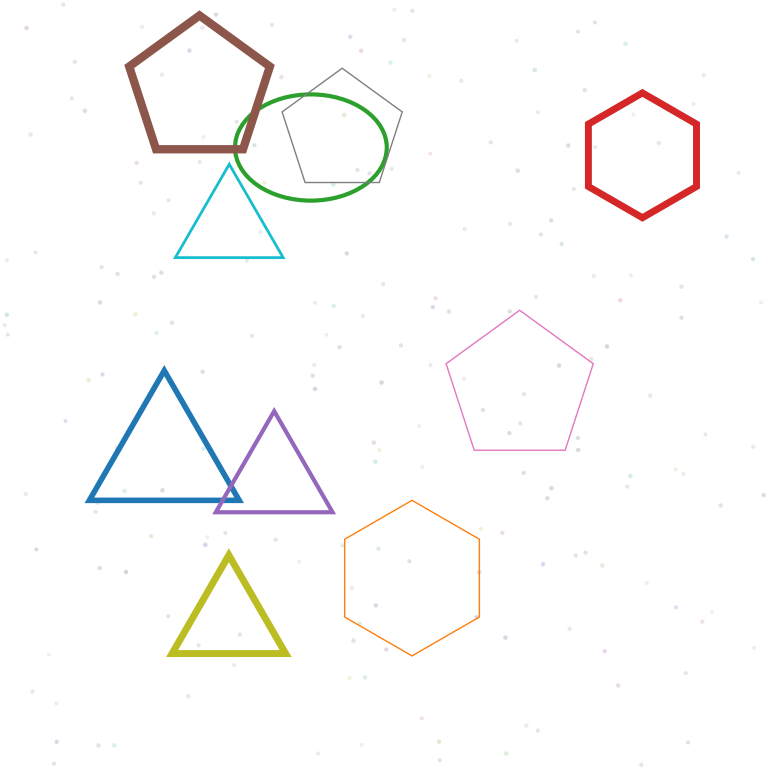[{"shape": "triangle", "thickness": 2, "radius": 0.56, "center": [0.213, 0.406]}, {"shape": "hexagon", "thickness": 0.5, "radius": 0.51, "center": [0.535, 0.249]}, {"shape": "oval", "thickness": 1.5, "radius": 0.49, "center": [0.404, 0.808]}, {"shape": "hexagon", "thickness": 2.5, "radius": 0.41, "center": [0.834, 0.798]}, {"shape": "triangle", "thickness": 1.5, "radius": 0.44, "center": [0.356, 0.379]}, {"shape": "pentagon", "thickness": 3, "radius": 0.48, "center": [0.259, 0.884]}, {"shape": "pentagon", "thickness": 0.5, "radius": 0.5, "center": [0.675, 0.497]}, {"shape": "pentagon", "thickness": 0.5, "radius": 0.41, "center": [0.444, 0.829]}, {"shape": "triangle", "thickness": 2.5, "radius": 0.43, "center": [0.297, 0.194]}, {"shape": "triangle", "thickness": 1, "radius": 0.4, "center": [0.298, 0.706]}]